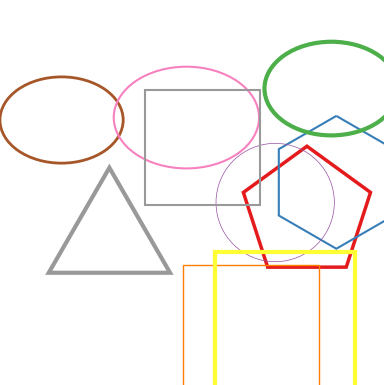[{"shape": "pentagon", "thickness": 2.5, "radius": 0.87, "center": [0.797, 0.447]}, {"shape": "hexagon", "thickness": 1.5, "radius": 0.86, "center": [0.874, 0.526]}, {"shape": "oval", "thickness": 3, "radius": 0.87, "center": [0.861, 0.77]}, {"shape": "circle", "thickness": 0.5, "radius": 0.77, "center": [0.715, 0.474]}, {"shape": "square", "thickness": 1, "radius": 0.88, "center": [0.653, 0.136]}, {"shape": "square", "thickness": 3, "radius": 0.91, "center": [0.741, 0.162]}, {"shape": "oval", "thickness": 2, "radius": 0.8, "center": [0.16, 0.688]}, {"shape": "oval", "thickness": 1.5, "radius": 0.94, "center": [0.484, 0.695]}, {"shape": "triangle", "thickness": 3, "radius": 0.91, "center": [0.284, 0.382]}, {"shape": "square", "thickness": 1.5, "radius": 0.75, "center": [0.527, 0.618]}]